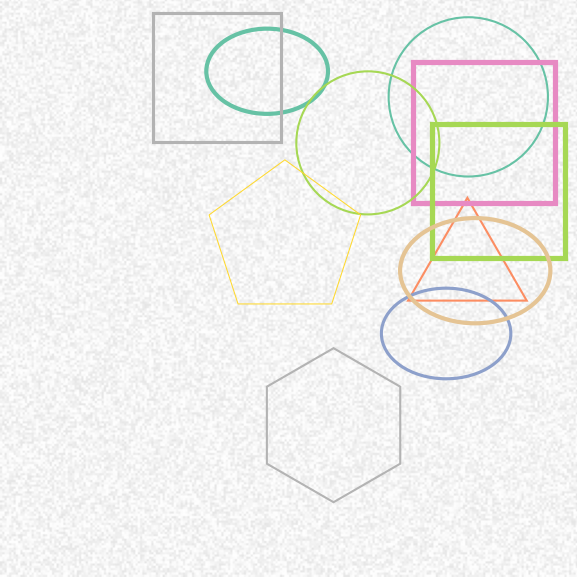[{"shape": "oval", "thickness": 2, "radius": 0.53, "center": [0.463, 0.876]}, {"shape": "circle", "thickness": 1, "radius": 0.69, "center": [0.811, 0.831]}, {"shape": "triangle", "thickness": 1, "radius": 0.59, "center": [0.809, 0.538]}, {"shape": "oval", "thickness": 1.5, "radius": 0.56, "center": [0.772, 0.422]}, {"shape": "square", "thickness": 2.5, "radius": 0.61, "center": [0.838, 0.77]}, {"shape": "square", "thickness": 2.5, "radius": 0.58, "center": [0.863, 0.668]}, {"shape": "circle", "thickness": 1, "radius": 0.62, "center": [0.637, 0.752]}, {"shape": "pentagon", "thickness": 0.5, "radius": 0.69, "center": [0.493, 0.584]}, {"shape": "oval", "thickness": 2, "radius": 0.65, "center": [0.823, 0.53]}, {"shape": "square", "thickness": 1.5, "radius": 0.56, "center": [0.376, 0.865]}, {"shape": "hexagon", "thickness": 1, "radius": 0.67, "center": [0.578, 0.263]}]